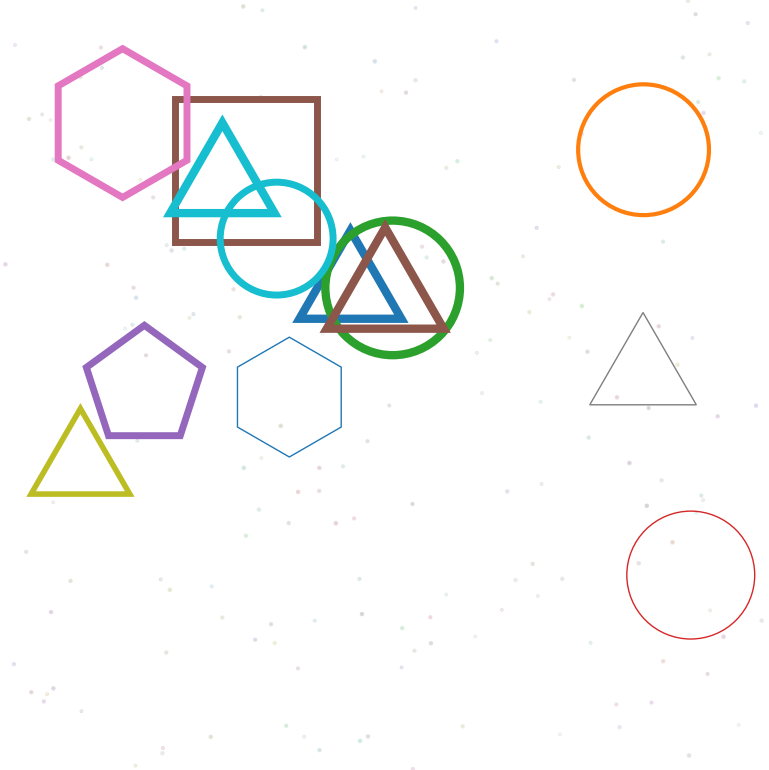[{"shape": "triangle", "thickness": 3, "radius": 0.38, "center": [0.455, 0.624]}, {"shape": "hexagon", "thickness": 0.5, "radius": 0.39, "center": [0.376, 0.484]}, {"shape": "circle", "thickness": 1.5, "radius": 0.42, "center": [0.836, 0.806]}, {"shape": "circle", "thickness": 3, "radius": 0.44, "center": [0.51, 0.626]}, {"shape": "circle", "thickness": 0.5, "radius": 0.42, "center": [0.897, 0.253]}, {"shape": "pentagon", "thickness": 2.5, "radius": 0.4, "center": [0.188, 0.498]}, {"shape": "square", "thickness": 2.5, "radius": 0.46, "center": [0.319, 0.779]}, {"shape": "triangle", "thickness": 3, "radius": 0.44, "center": [0.5, 0.617]}, {"shape": "hexagon", "thickness": 2.5, "radius": 0.48, "center": [0.159, 0.84]}, {"shape": "triangle", "thickness": 0.5, "radius": 0.4, "center": [0.835, 0.514]}, {"shape": "triangle", "thickness": 2, "radius": 0.37, "center": [0.104, 0.395]}, {"shape": "triangle", "thickness": 3, "radius": 0.39, "center": [0.289, 0.762]}, {"shape": "circle", "thickness": 2.5, "radius": 0.37, "center": [0.359, 0.69]}]